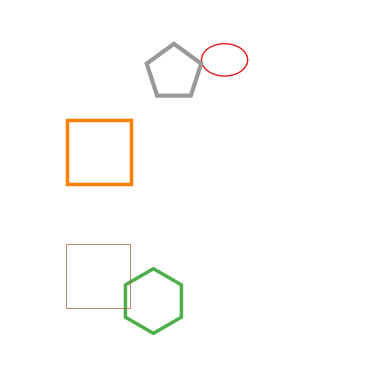[{"shape": "oval", "thickness": 1, "radius": 0.3, "center": [0.583, 0.844]}, {"shape": "hexagon", "thickness": 2.5, "radius": 0.42, "center": [0.398, 0.218]}, {"shape": "square", "thickness": 2.5, "radius": 0.41, "center": [0.258, 0.606]}, {"shape": "square", "thickness": 0.5, "radius": 0.42, "center": [0.254, 0.283]}, {"shape": "pentagon", "thickness": 3, "radius": 0.37, "center": [0.452, 0.812]}]